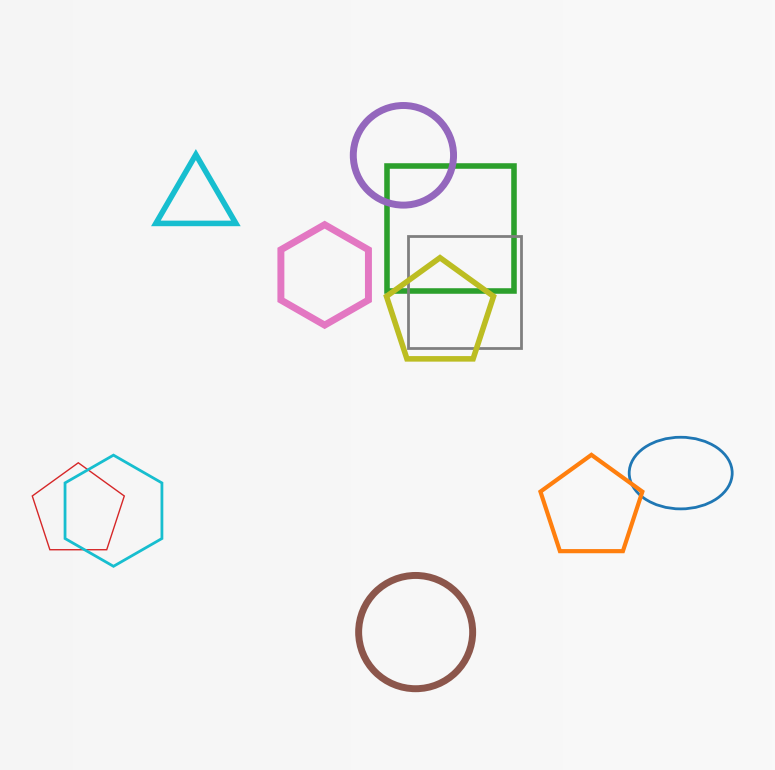[{"shape": "oval", "thickness": 1, "radius": 0.33, "center": [0.878, 0.386]}, {"shape": "pentagon", "thickness": 1.5, "radius": 0.35, "center": [0.763, 0.34]}, {"shape": "square", "thickness": 2, "radius": 0.41, "center": [0.581, 0.703]}, {"shape": "pentagon", "thickness": 0.5, "radius": 0.31, "center": [0.101, 0.337]}, {"shape": "circle", "thickness": 2.5, "radius": 0.32, "center": [0.521, 0.798]}, {"shape": "circle", "thickness": 2.5, "radius": 0.37, "center": [0.536, 0.179]}, {"shape": "hexagon", "thickness": 2.5, "radius": 0.33, "center": [0.419, 0.643]}, {"shape": "square", "thickness": 1, "radius": 0.36, "center": [0.599, 0.621]}, {"shape": "pentagon", "thickness": 2, "radius": 0.36, "center": [0.568, 0.593]}, {"shape": "hexagon", "thickness": 1, "radius": 0.36, "center": [0.146, 0.337]}, {"shape": "triangle", "thickness": 2, "radius": 0.3, "center": [0.253, 0.74]}]